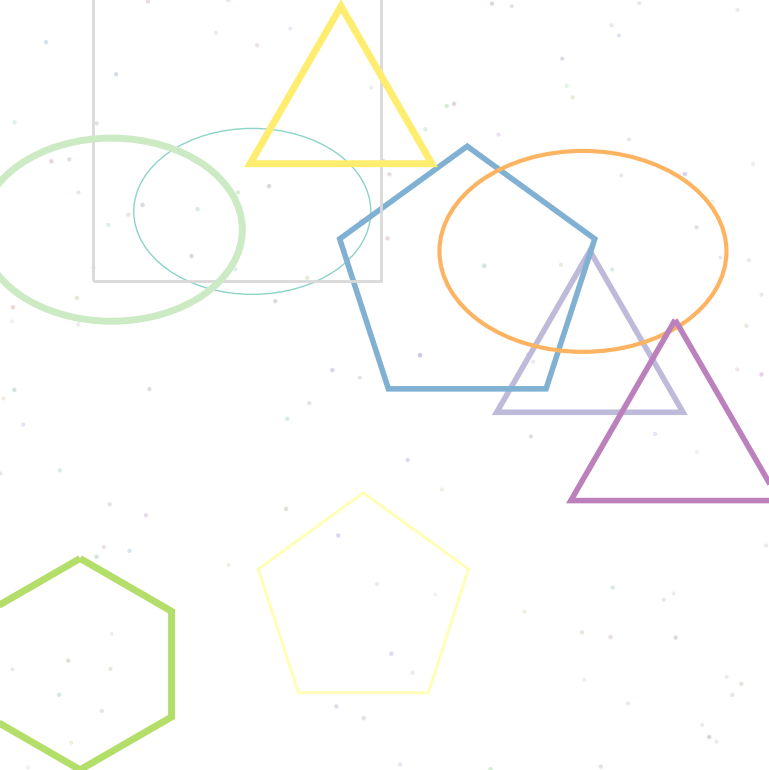[{"shape": "oval", "thickness": 0.5, "radius": 0.77, "center": [0.328, 0.725]}, {"shape": "pentagon", "thickness": 1, "radius": 0.72, "center": [0.472, 0.216]}, {"shape": "triangle", "thickness": 2, "radius": 0.7, "center": [0.766, 0.534]}, {"shape": "pentagon", "thickness": 2, "radius": 0.87, "center": [0.607, 0.636]}, {"shape": "oval", "thickness": 1.5, "radius": 0.93, "center": [0.757, 0.674]}, {"shape": "hexagon", "thickness": 2.5, "radius": 0.69, "center": [0.104, 0.138]}, {"shape": "square", "thickness": 1, "radius": 0.94, "center": [0.308, 0.823]}, {"shape": "triangle", "thickness": 2, "radius": 0.78, "center": [0.877, 0.428]}, {"shape": "oval", "thickness": 2.5, "radius": 0.85, "center": [0.145, 0.702]}, {"shape": "triangle", "thickness": 2.5, "radius": 0.68, "center": [0.443, 0.856]}]